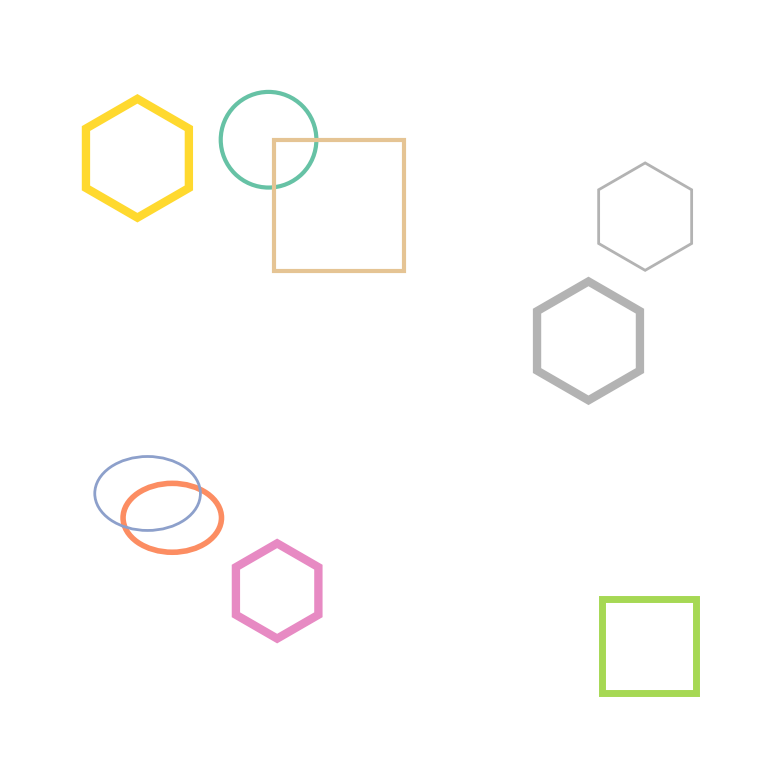[{"shape": "circle", "thickness": 1.5, "radius": 0.31, "center": [0.349, 0.819]}, {"shape": "oval", "thickness": 2, "radius": 0.32, "center": [0.224, 0.328]}, {"shape": "oval", "thickness": 1, "radius": 0.34, "center": [0.192, 0.359]}, {"shape": "hexagon", "thickness": 3, "radius": 0.31, "center": [0.36, 0.232]}, {"shape": "square", "thickness": 2.5, "radius": 0.3, "center": [0.843, 0.161]}, {"shape": "hexagon", "thickness": 3, "radius": 0.39, "center": [0.178, 0.794]}, {"shape": "square", "thickness": 1.5, "radius": 0.42, "center": [0.44, 0.733]}, {"shape": "hexagon", "thickness": 3, "radius": 0.39, "center": [0.764, 0.557]}, {"shape": "hexagon", "thickness": 1, "radius": 0.35, "center": [0.838, 0.719]}]